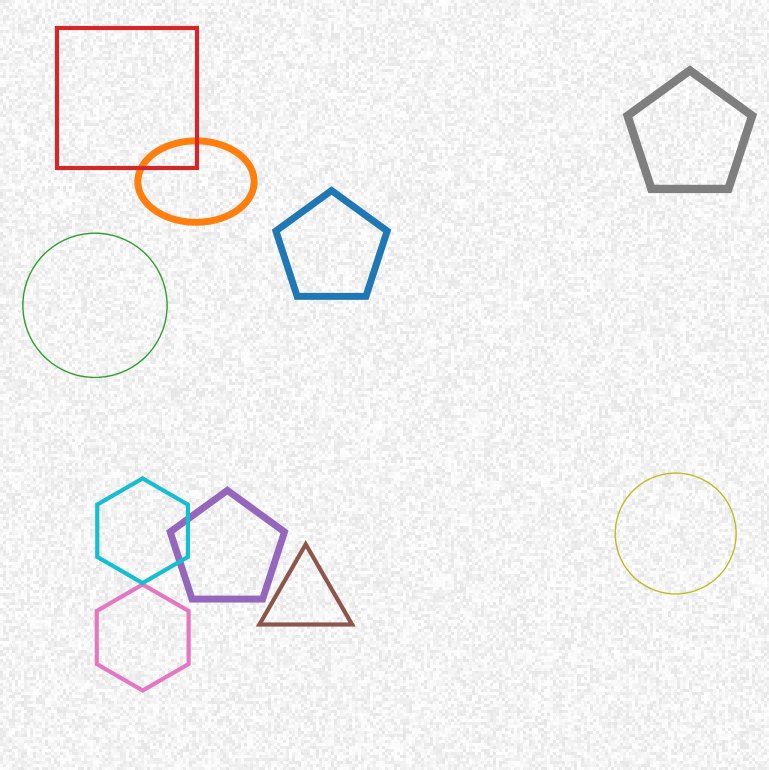[{"shape": "pentagon", "thickness": 2.5, "radius": 0.38, "center": [0.431, 0.677]}, {"shape": "oval", "thickness": 2.5, "radius": 0.38, "center": [0.255, 0.764]}, {"shape": "circle", "thickness": 0.5, "radius": 0.47, "center": [0.123, 0.603]}, {"shape": "square", "thickness": 1.5, "radius": 0.45, "center": [0.165, 0.873]}, {"shape": "pentagon", "thickness": 2.5, "radius": 0.39, "center": [0.295, 0.285]}, {"shape": "triangle", "thickness": 1.5, "radius": 0.35, "center": [0.397, 0.224]}, {"shape": "hexagon", "thickness": 1.5, "radius": 0.34, "center": [0.185, 0.172]}, {"shape": "pentagon", "thickness": 3, "radius": 0.43, "center": [0.896, 0.823]}, {"shape": "circle", "thickness": 0.5, "radius": 0.39, "center": [0.878, 0.307]}, {"shape": "hexagon", "thickness": 1.5, "radius": 0.34, "center": [0.185, 0.311]}]